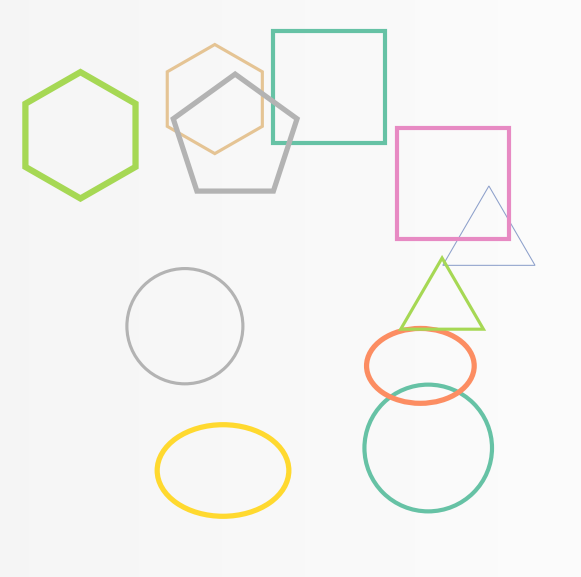[{"shape": "circle", "thickness": 2, "radius": 0.55, "center": [0.737, 0.223]}, {"shape": "square", "thickness": 2, "radius": 0.48, "center": [0.566, 0.848]}, {"shape": "oval", "thickness": 2.5, "radius": 0.46, "center": [0.723, 0.366]}, {"shape": "triangle", "thickness": 0.5, "radius": 0.46, "center": [0.841, 0.585]}, {"shape": "square", "thickness": 2, "radius": 0.48, "center": [0.779, 0.681]}, {"shape": "triangle", "thickness": 1.5, "radius": 0.41, "center": [0.761, 0.47]}, {"shape": "hexagon", "thickness": 3, "radius": 0.55, "center": [0.138, 0.765]}, {"shape": "oval", "thickness": 2.5, "radius": 0.57, "center": [0.384, 0.184]}, {"shape": "hexagon", "thickness": 1.5, "radius": 0.47, "center": [0.37, 0.828]}, {"shape": "pentagon", "thickness": 2.5, "radius": 0.56, "center": [0.405, 0.759]}, {"shape": "circle", "thickness": 1.5, "radius": 0.5, "center": [0.318, 0.434]}]